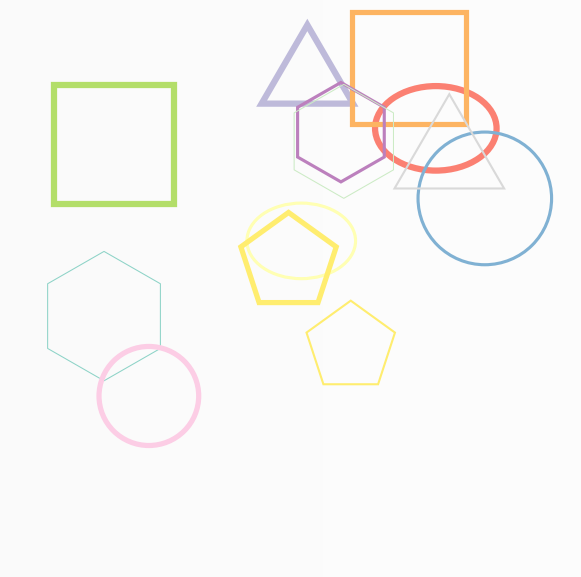[{"shape": "hexagon", "thickness": 0.5, "radius": 0.56, "center": [0.179, 0.452]}, {"shape": "oval", "thickness": 1.5, "radius": 0.47, "center": [0.518, 0.582]}, {"shape": "triangle", "thickness": 3, "radius": 0.45, "center": [0.529, 0.865]}, {"shape": "oval", "thickness": 3, "radius": 0.52, "center": [0.75, 0.777]}, {"shape": "circle", "thickness": 1.5, "radius": 0.57, "center": [0.834, 0.656]}, {"shape": "square", "thickness": 2.5, "radius": 0.49, "center": [0.704, 0.882]}, {"shape": "square", "thickness": 3, "radius": 0.51, "center": [0.196, 0.748]}, {"shape": "circle", "thickness": 2.5, "radius": 0.43, "center": [0.256, 0.313]}, {"shape": "triangle", "thickness": 1, "radius": 0.54, "center": [0.773, 0.727]}, {"shape": "hexagon", "thickness": 1.5, "radius": 0.43, "center": [0.587, 0.77]}, {"shape": "hexagon", "thickness": 0.5, "radius": 0.49, "center": [0.591, 0.754]}, {"shape": "pentagon", "thickness": 1, "radius": 0.4, "center": [0.603, 0.398]}, {"shape": "pentagon", "thickness": 2.5, "radius": 0.43, "center": [0.496, 0.545]}]